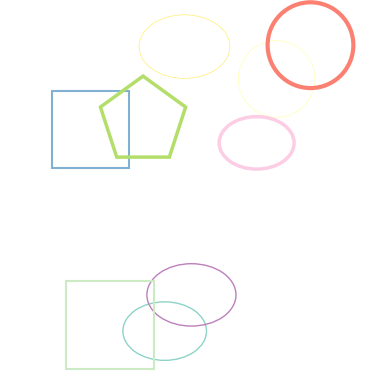[{"shape": "oval", "thickness": 1, "radius": 0.54, "center": [0.428, 0.14]}, {"shape": "circle", "thickness": 0.5, "radius": 0.5, "center": [0.719, 0.795]}, {"shape": "circle", "thickness": 3, "radius": 0.56, "center": [0.806, 0.883]}, {"shape": "square", "thickness": 1.5, "radius": 0.5, "center": [0.236, 0.663]}, {"shape": "pentagon", "thickness": 2.5, "radius": 0.58, "center": [0.372, 0.686]}, {"shape": "oval", "thickness": 2.5, "radius": 0.49, "center": [0.667, 0.629]}, {"shape": "oval", "thickness": 1, "radius": 0.58, "center": [0.497, 0.234]}, {"shape": "square", "thickness": 1.5, "radius": 0.57, "center": [0.287, 0.156]}, {"shape": "oval", "thickness": 0.5, "radius": 0.59, "center": [0.479, 0.879]}]